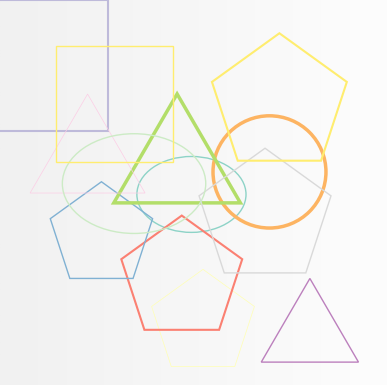[{"shape": "oval", "thickness": 1, "radius": 0.7, "center": [0.494, 0.495]}, {"shape": "pentagon", "thickness": 0.5, "radius": 0.7, "center": [0.524, 0.161]}, {"shape": "square", "thickness": 1.5, "radius": 0.85, "center": [0.109, 0.83]}, {"shape": "pentagon", "thickness": 1.5, "radius": 0.82, "center": [0.469, 0.276]}, {"shape": "pentagon", "thickness": 1, "radius": 0.69, "center": [0.262, 0.389]}, {"shape": "circle", "thickness": 2.5, "radius": 0.73, "center": [0.695, 0.553]}, {"shape": "triangle", "thickness": 2.5, "radius": 0.94, "center": [0.457, 0.567]}, {"shape": "triangle", "thickness": 0.5, "radius": 0.86, "center": [0.226, 0.584]}, {"shape": "pentagon", "thickness": 1, "radius": 0.9, "center": [0.684, 0.436]}, {"shape": "triangle", "thickness": 1, "radius": 0.72, "center": [0.8, 0.132]}, {"shape": "oval", "thickness": 1, "radius": 0.93, "center": [0.346, 0.523]}, {"shape": "pentagon", "thickness": 1.5, "radius": 0.91, "center": [0.721, 0.731]}, {"shape": "square", "thickness": 1, "radius": 0.76, "center": [0.296, 0.729]}]